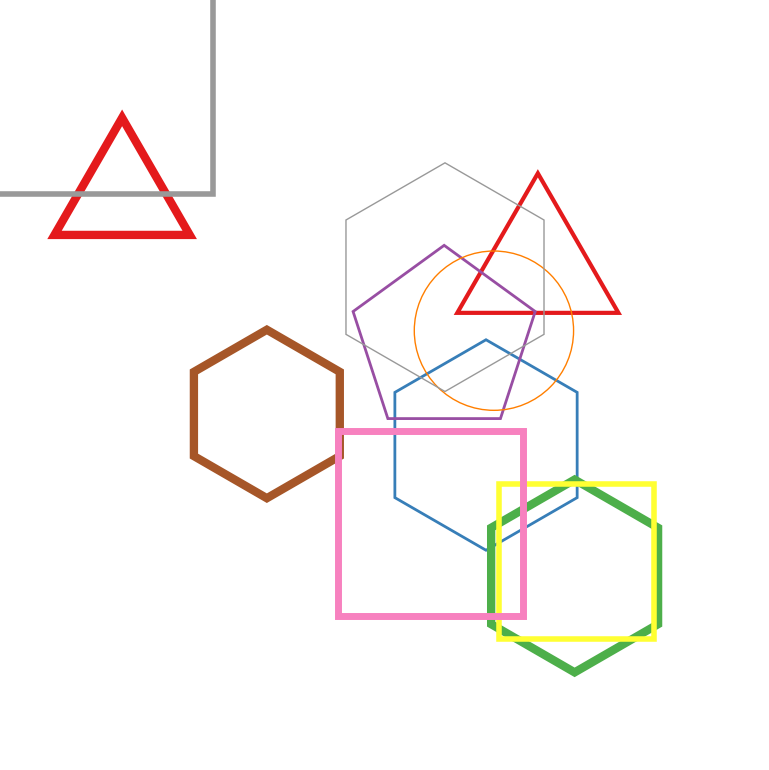[{"shape": "triangle", "thickness": 3, "radius": 0.51, "center": [0.159, 0.746]}, {"shape": "triangle", "thickness": 1.5, "radius": 0.6, "center": [0.699, 0.654]}, {"shape": "hexagon", "thickness": 1, "radius": 0.68, "center": [0.631, 0.422]}, {"shape": "hexagon", "thickness": 3, "radius": 0.63, "center": [0.746, 0.252]}, {"shape": "pentagon", "thickness": 1, "radius": 0.62, "center": [0.577, 0.557]}, {"shape": "circle", "thickness": 0.5, "radius": 0.52, "center": [0.641, 0.571]}, {"shape": "square", "thickness": 2, "radius": 0.5, "center": [0.749, 0.271]}, {"shape": "hexagon", "thickness": 3, "radius": 0.55, "center": [0.347, 0.462]}, {"shape": "square", "thickness": 2.5, "radius": 0.6, "center": [0.559, 0.32]}, {"shape": "hexagon", "thickness": 0.5, "radius": 0.74, "center": [0.578, 0.64]}, {"shape": "square", "thickness": 2, "radius": 0.71, "center": [0.133, 0.891]}]